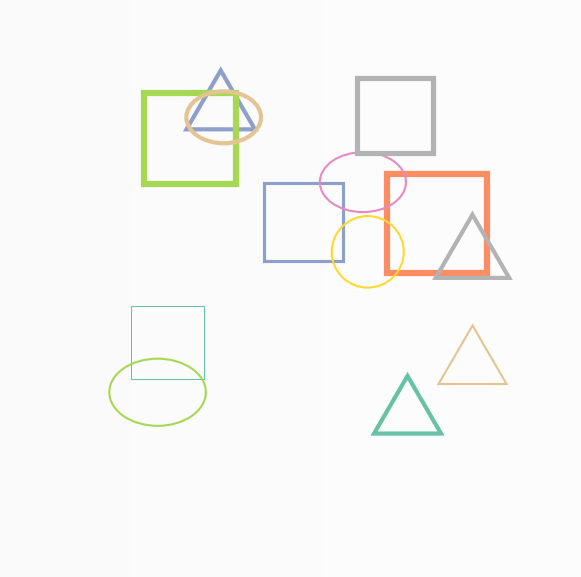[{"shape": "square", "thickness": 0.5, "radius": 0.31, "center": [0.288, 0.406]}, {"shape": "triangle", "thickness": 2, "radius": 0.33, "center": [0.701, 0.282]}, {"shape": "square", "thickness": 3, "radius": 0.43, "center": [0.752, 0.612]}, {"shape": "square", "thickness": 1.5, "radius": 0.34, "center": [0.521, 0.615]}, {"shape": "triangle", "thickness": 2, "radius": 0.34, "center": [0.38, 0.809]}, {"shape": "oval", "thickness": 1, "radius": 0.37, "center": [0.624, 0.684]}, {"shape": "square", "thickness": 3, "radius": 0.39, "center": [0.327, 0.759]}, {"shape": "oval", "thickness": 1, "radius": 0.42, "center": [0.271, 0.32]}, {"shape": "circle", "thickness": 1, "radius": 0.31, "center": [0.633, 0.563]}, {"shape": "triangle", "thickness": 1, "radius": 0.34, "center": [0.813, 0.368]}, {"shape": "oval", "thickness": 2, "radius": 0.32, "center": [0.385, 0.796]}, {"shape": "square", "thickness": 2.5, "radius": 0.33, "center": [0.679, 0.799]}, {"shape": "triangle", "thickness": 2, "radius": 0.37, "center": [0.813, 0.554]}]